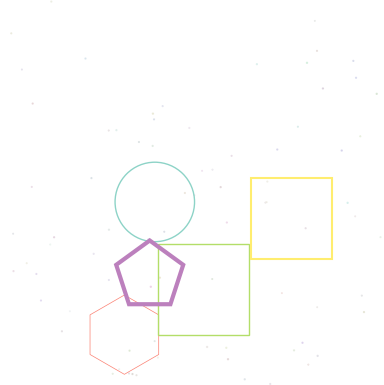[{"shape": "circle", "thickness": 1, "radius": 0.52, "center": [0.402, 0.475]}, {"shape": "hexagon", "thickness": 0.5, "radius": 0.51, "center": [0.323, 0.131]}, {"shape": "square", "thickness": 1, "radius": 0.59, "center": [0.528, 0.248]}, {"shape": "pentagon", "thickness": 3, "radius": 0.46, "center": [0.389, 0.284]}, {"shape": "square", "thickness": 1.5, "radius": 0.52, "center": [0.757, 0.433]}]